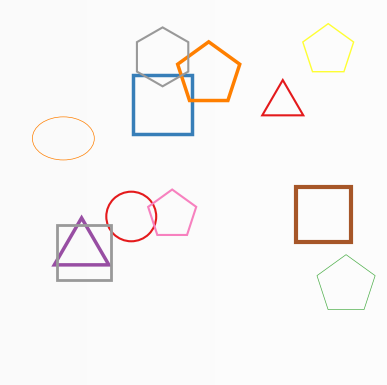[{"shape": "triangle", "thickness": 1.5, "radius": 0.31, "center": [0.73, 0.731]}, {"shape": "circle", "thickness": 1.5, "radius": 0.32, "center": [0.339, 0.438]}, {"shape": "square", "thickness": 2.5, "radius": 0.39, "center": [0.419, 0.729]}, {"shape": "pentagon", "thickness": 0.5, "radius": 0.39, "center": [0.893, 0.26]}, {"shape": "triangle", "thickness": 2.5, "radius": 0.41, "center": [0.211, 0.353]}, {"shape": "pentagon", "thickness": 2.5, "radius": 0.42, "center": [0.539, 0.807]}, {"shape": "oval", "thickness": 0.5, "radius": 0.4, "center": [0.163, 0.64]}, {"shape": "pentagon", "thickness": 1, "radius": 0.34, "center": [0.847, 0.87]}, {"shape": "square", "thickness": 3, "radius": 0.36, "center": [0.836, 0.442]}, {"shape": "pentagon", "thickness": 1.5, "radius": 0.33, "center": [0.444, 0.443]}, {"shape": "hexagon", "thickness": 1.5, "radius": 0.38, "center": [0.42, 0.852]}, {"shape": "square", "thickness": 2, "radius": 0.35, "center": [0.217, 0.344]}]